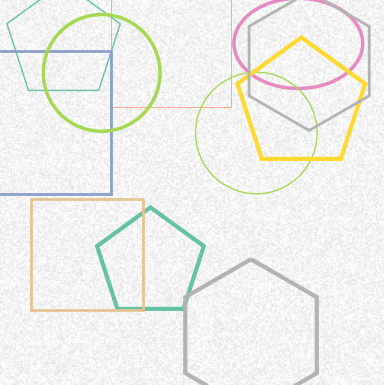[{"shape": "pentagon", "thickness": 1, "radius": 0.77, "center": [0.165, 0.89]}, {"shape": "pentagon", "thickness": 3, "radius": 0.73, "center": [0.391, 0.316]}, {"shape": "square", "thickness": 0.5, "radius": 0.78, "center": [0.444, 0.878]}, {"shape": "square", "thickness": 2, "radius": 0.93, "center": [0.104, 0.683]}, {"shape": "oval", "thickness": 2.5, "radius": 0.84, "center": [0.775, 0.887]}, {"shape": "circle", "thickness": 1, "radius": 0.79, "center": [0.666, 0.655]}, {"shape": "circle", "thickness": 2.5, "radius": 0.76, "center": [0.264, 0.811]}, {"shape": "pentagon", "thickness": 3, "radius": 0.87, "center": [0.783, 0.728]}, {"shape": "square", "thickness": 2, "radius": 0.72, "center": [0.226, 0.338]}, {"shape": "hexagon", "thickness": 3, "radius": 0.99, "center": [0.652, 0.13]}, {"shape": "hexagon", "thickness": 2, "radius": 0.9, "center": [0.803, 0.841]}]